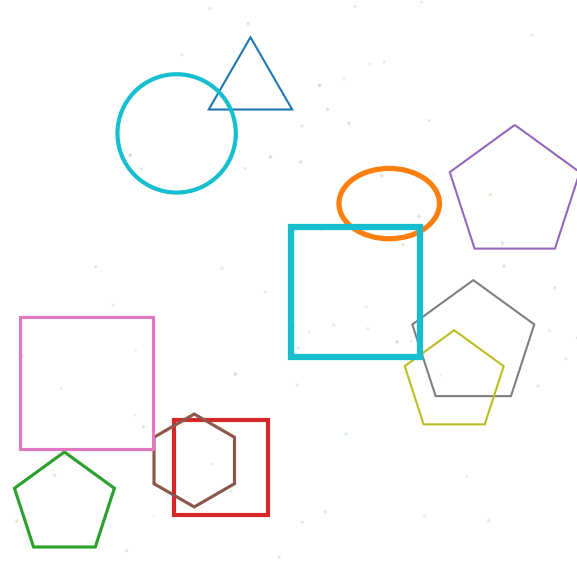[{"shape": "triangle", "thickness": 1, "radius": 0.42, "center": [0.434, 0.851]}, {"shape": "oval", "thickness": 2.5, "radius": 0.44, "center": [0.674, 0.647]}, {"shape": "pentagon", "thickness": 1.5, "radius": 0.45, "center": [0.112, 0.126]}, {"shape": "square", "thickness": 2, "radius": 0.41, "center": [0.382, 0.19]}, {"shape": "pentagon", "thickness": 1, "radius": 0.59, "center": [0.891, 0.664]}, {"shape": "hexagon", "thickness": 1.5, "radius": 0.4, "center": [0.336, 0.202]}, {"shape": "square", "thickness": 1.5, "radius": 0.57, "center": [0.15, 0.336]}, {"shape": "pentagon", "thickness": 1, "radius": 0.56, "center": [0.82, 0.403]}, {"shape": "pentagon", "thickness": 1, "radius": 0.45, "center": [0.787, 0.337]}, {"shape": "square", "thickness": 3, "radius": 0.56, "center": [0.616, 0.494]}, {"shape": "circle", "thickness": 2, "radius": 0.51, "center": [0.306, 0.768]}]